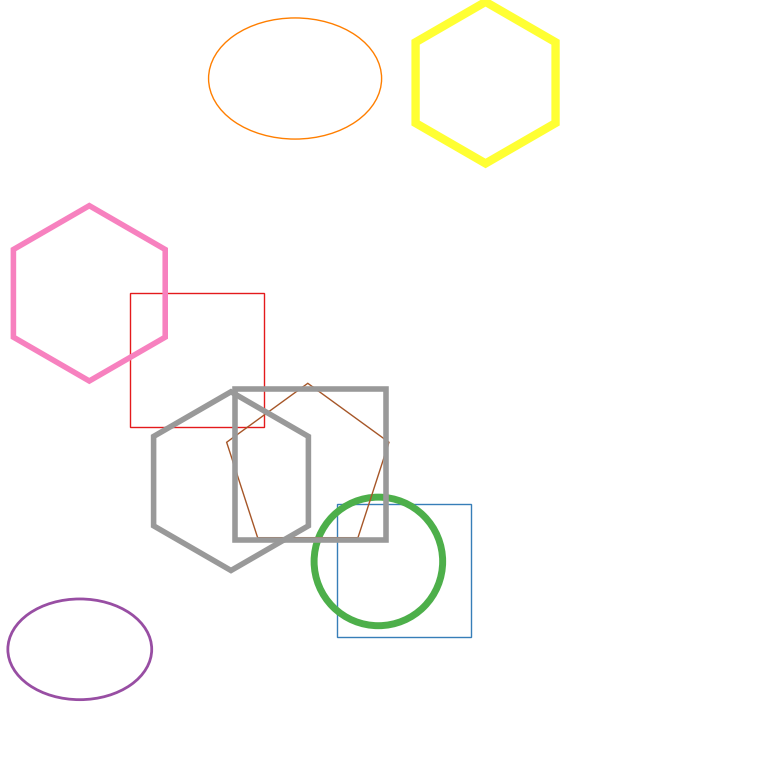[{"shape": "square", "thickness": 0.5, "radius": 0.44, "center": [0.256, 0.533]}, {"shape": "square", "thickness": 0.5, "radius": 0.43, "center": [0.525, 0.259]}, {"shape": "circle", "thickness": 2.5, "radius": 0.42, "center": [0.491, 0.271]}, {"shape": "oval", "thickness": 1, "radius": 0.47, "center": [0.104, 0.157]}, {"shape": "oval", "thickness": 0.5, "radius": 0.56, "center": [0.383, 0.898]}, {"shape": "hexagon", "thickness": 3, "radius": 0.52, "center": [0.631, 0.893]}, {"shape": "pentagon", "thickness": 0.5, "radius": 0.55, "center": [0.4, 0.391]}, {"shape": "hexagon", "thickness": 2, "radius": 0.57, "center": [0.116, 0.619]}, {"shape": "square", "thickness": 2, "radius": 0.49, "center": [0.403, 0.397]}, {"shape": "hexagon", "thickness": 2, "radius": 0.58, "center": [0.3, 0.375]}]